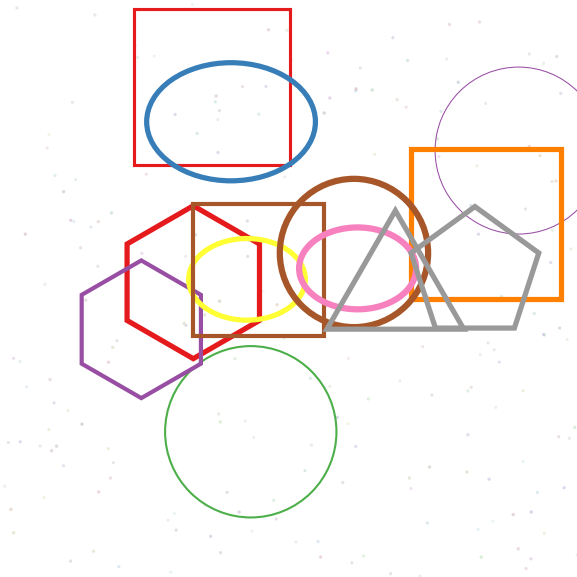[{"shape": "square", "thickness": 1.5, "radius": 0.68, "center": [0.367, 0.848]}, {"shape": "hexagon", "thickness": 2.5, "radius": 0.66, "center": [0.335, 0.51]}, {"shape": "oval", "thickness": 2.5, "radius": 0.73, "center": [0.4, 0.788]}, {"shape": "circle", "thickness": 1, "radius": 0.74, "center": [0.434, 0.251]}, {"shape": "hexagon", "thickness": 2, "radius": 0.6, "center": [0.245, 0.429]}, {"shape": "circle", "thickness": 0.5, "radius": 0.72, "center": [0.898, 0.738]}, {"shape": "square", "thickness": 2.5, "radius": 0.65, "center": [0.842, 0.611]}, {"shape": "oval", "thickness": 2.5, "radius": 0.5, "center": [0.428, 0.515]}, {"shape": "circle", "thickness": 3, "radius": 0.64, "center": [0.613, 0.561]}, {"shape": "square", "thickness": 2, "radius": 0.57, "center": [0.447, 0.532]}, {"shape": "oval", "thickness": 3, "radius": 0.51, "center": [0.619, 0.534]}, {"shape": "triangle", "thickness": 2.5, "radius": 0.68, "center": [0.685, 0.498]}, {"shape": "pentagon", "thickness": 2.5, "radius": 0.58, "center": [0.822, 0.525]}]